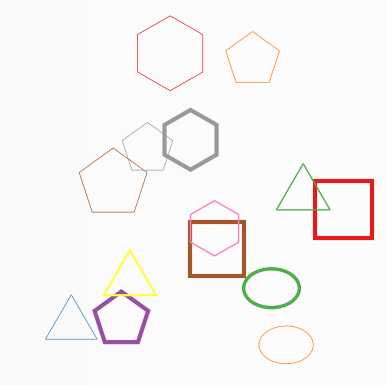[{"shape": "hexagon", "thickness": 0.5, "radius": 0.49, "center": [0.439, 0.862]}, {"shape": "square", "thickness": 3, "radius": 0.37, "center": [0.887, 0.455]}, {"shape": "triangle", "thickness": 0.5, "radius": 0.39, "center": [0.184, 0.157]}, {"shape": "oval", "thickness": 2.5, "radius": 0.36, "center": [0.701, 0.251]}, {"shape": "triangle", "thickness": 1, "radius": 0.4, "center": [0.782, 0.495]}, {"shape": "pentagon", "thickness": 3, "radius": 0.36, "center": [0.313, 0.17]}, {"shape": "pentagon", "thickness": 0.5, "radius": 0.36, "center": [0.652, 0.845]}, {"shape": "oval", "thickness": 0.5, "radius": 0.35, "center": [0.738, 0.104]}, {"shape": "triangle", "thickness": 1.5, "radius": 0.39, "center": [0.335, 0.272]}, {"shape": "square", "thickness": 3, "radius": 0.35, "center": [0.559, 0.353]}, {"shape": "pentagon", "thickness": 0.5, "radius": 0.46, "center": [0.292, 0.524]}, {"shape": "hexagon", "thickness": 1, "radius": 0.36, "center": [0.554, 0.407]}, {"shape": "hexagon", "thickness": 3, "radius": 0.39, "center": [0.492, 0.637]}, {"shape": "pentagon", "thickness": 0.5, "radius": 0.34, "center": [0.381, 0.614]}]